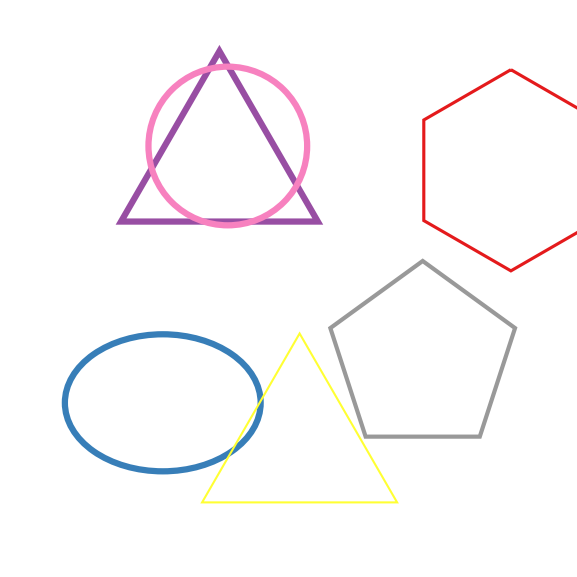[{"shape": "hexagon", "thickness": 1.5, "radius": 0.87, "center": [0.885, 0.704]}, {"shape": "oval", "thickness": 3, "radius": 0.85, "center": [0.282, 0.302]}, {"shape": "triangle", "thickness": 3, "radius": 0.98, "center": [0.38, 0.714]}, {"shape": "triangle", "thickness": 1, "radius": 0.97, "center": [0.519, 0.227]}, {"shape": "circle", "thickness": 3, "radius": 0.69, "center": [0.394, 0.746]}, {"shape": "pentagon", "thickness": 2, "radius": 0.84, "center": [0.732, 0.379]}]